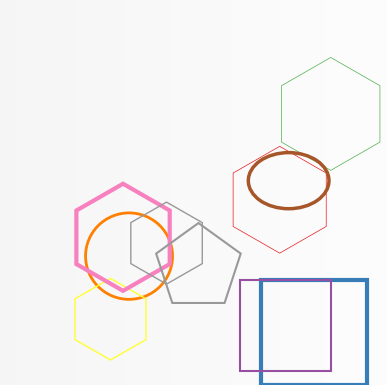[{"shape": "hexagon", "thickness": 0.5, "radius": 0.69, "center": [0.722, 0.481]}, {"shape": "square", "thickness": 3, "radius": 0.68, "center": [0.81, 0.137]}, {"shape": "hexagon", "thickness": 0.5, "radius": 0.73, "center": [0.854, 0.704]}, {"shape": "square", "thickness": 1.5, "radius": 0.59, "center": [0.736, 0.154]}, {"shape": "circle", "thickness": 2, "radius": 0.56, "center": [0.333, 0.335]}, {"shape": "hexagon", "thickness": 1, "radius": 0.53, "center": [0.285, 0.171]}, {"shape": "oval", "thickness": 2.5, "radius": 0.52, "center": [0.745, 0.531]}, {"shape": "hexagon", "thickness": 3, "radius": 0.7, "center": [0.318, 0.384]}, {"shape": "pentagon", "thickness": 1.5, "radius": 0.57, "center": [0.512, 0.306]}, {"shape": "hexagon", "thickness": 1, "radius": 0.53, "center": [0.43, 0.369]}]